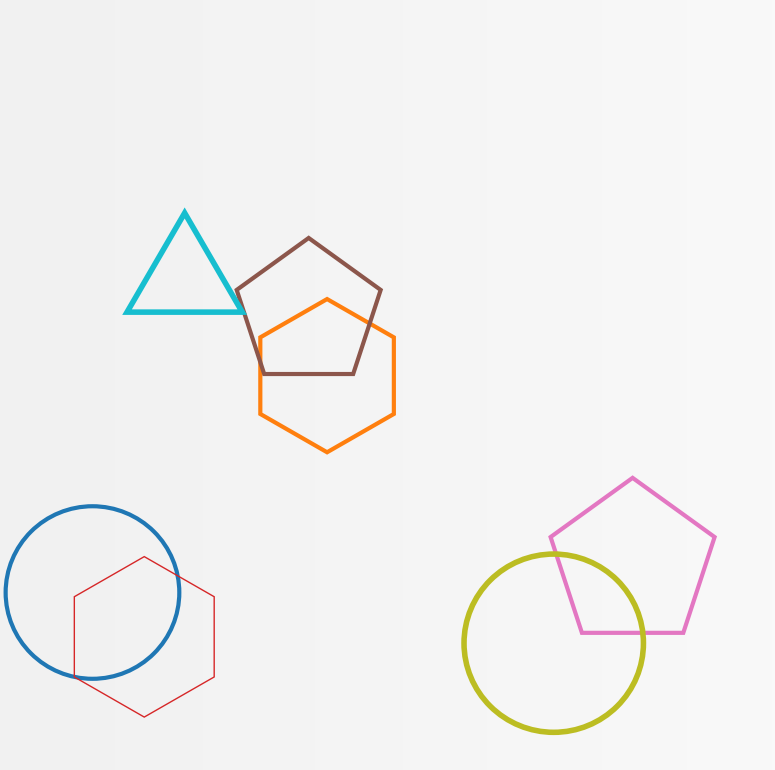[{"shape": "circle", "thickness": 1.5, "radius": 0.56, "center": [0.119, 0.23]}, {"shape": "hexagon", "thickness": 1.5, "radius": 0.5, "center": [0.422, 0.512]}, {"shape": "hexagon", "thickness": 0.5, "radius": 0.52, "center": [0.186, 0.173]}, {"shape": "pentagon", "thickness": 1.5, "radius": 0.49, "center": [0.398, 0.593]}, {"shape": "pentagon", "thickness": 1.5, "radius": 0.56, "center": [0.816, 0.268]}, {"shape": "circle", "thickness": 2, "radius": 0.58, "center": [0.714, 0.165]}, {"shape": "triangle", "thickness": 2, "radius": 0.43, "center": [0.238, 0.638]}]